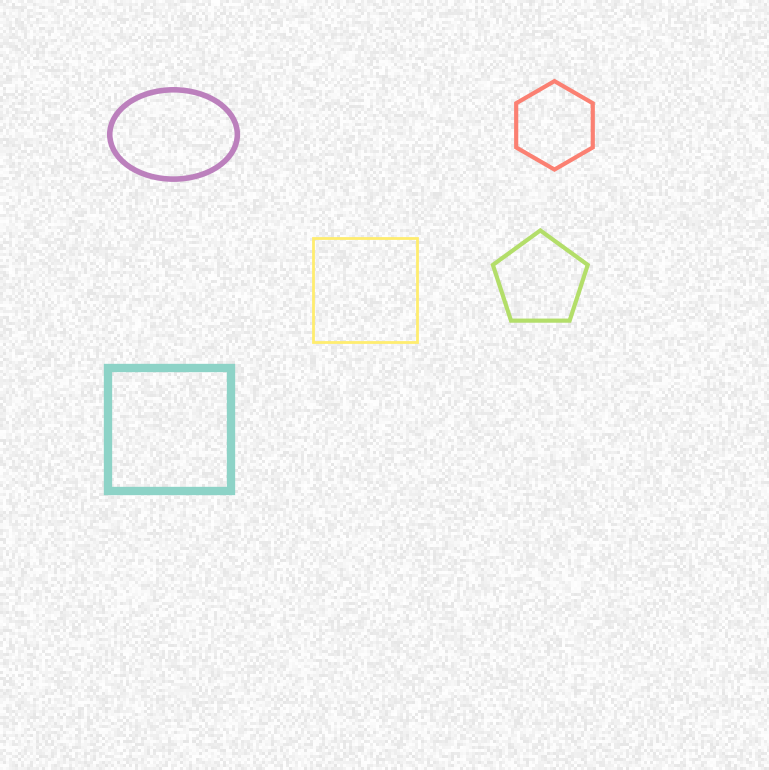[{"shape": "square", "thickness": 3, "radius": 0.4, "center": [0.22, 0.443]}, {"shape": "hexagon", "thickness": 1.5, "radius": 0.29, "center": [0.72, 0.837]}, {"shape": "pentagon", "thickness": 1.5, "radius": 0.32, "center": [0.702, 0.636]}, {"shape": "oval", "thickness": 2, "radius": 0.41, "center": [0.225, 0.825]}, {"shape": "square", "thickness": 1, "radius": 0.34, "center": [0.474, 0.624]}]